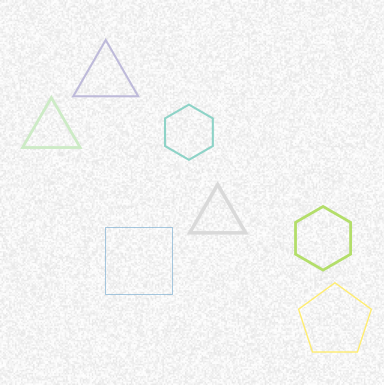[{"shape": "hexagon", "thickness": 1.5, "radius": 0.36, "center": [0.491, 0.657]}, {"shape": "triangle", "thickness": 1.5, "radius": 0.49, "center": [0.275, 0.799]}, {"shape": "square", "thickness": 0.5, "radius": 0.44, "center": [0.36, 0.323]}, {"shape": "hexagon", "thickness": 2, "radius": 0.41, "center": [0.839, 0.381]}, {"shape": "triangle", "thickness": 2.5, "radius": 0.42, "center": [0.565, 0.437]}, {"shape": "triangle", "thickness": 2, "radius": 0.43, "center": [0.133, 0.66]}, {"shape": "pentagon", "thickness": 1, "radius": 0.5, "center": [0.87, 0.166]}]